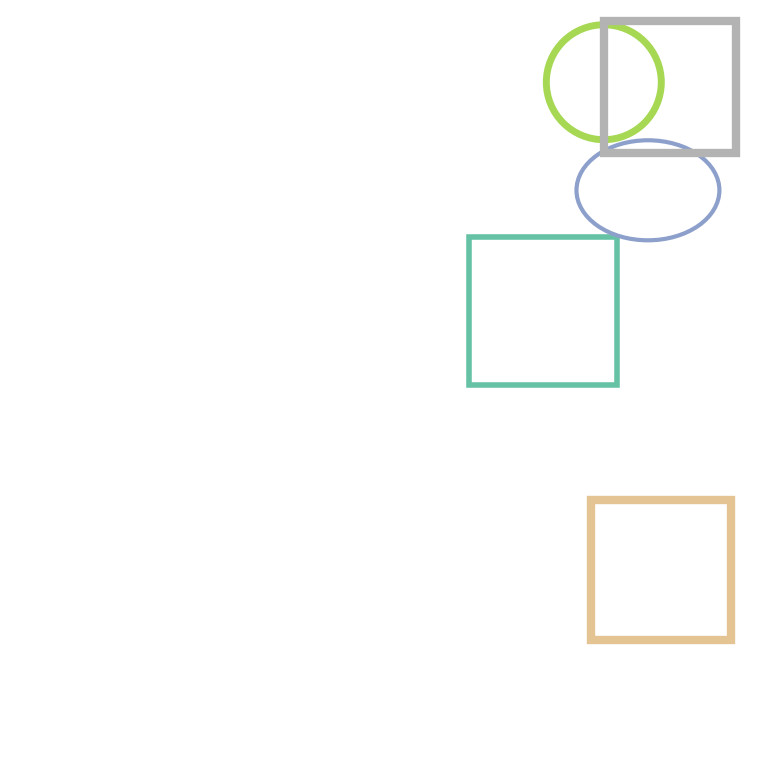[{"shape": "square", "thickness": 2, "radius": 0.48, "center": [0.705, 0.597]}, {"shape": "oval", "thickness": 1.5, "radius": 0.46, "center": [0.841, 0.753]}, {"shape": "circle", "thickness": 2.5, "radius": 0.37, "center": [0.784, 0.893]}, {"shape": "square", "thickness": 3, "radius": 0.45, "center": [0.858, 0.259]}, {"shape": "square", "thickness": 3, "radius": 0.43, "center": [0.87, 0.887]}]